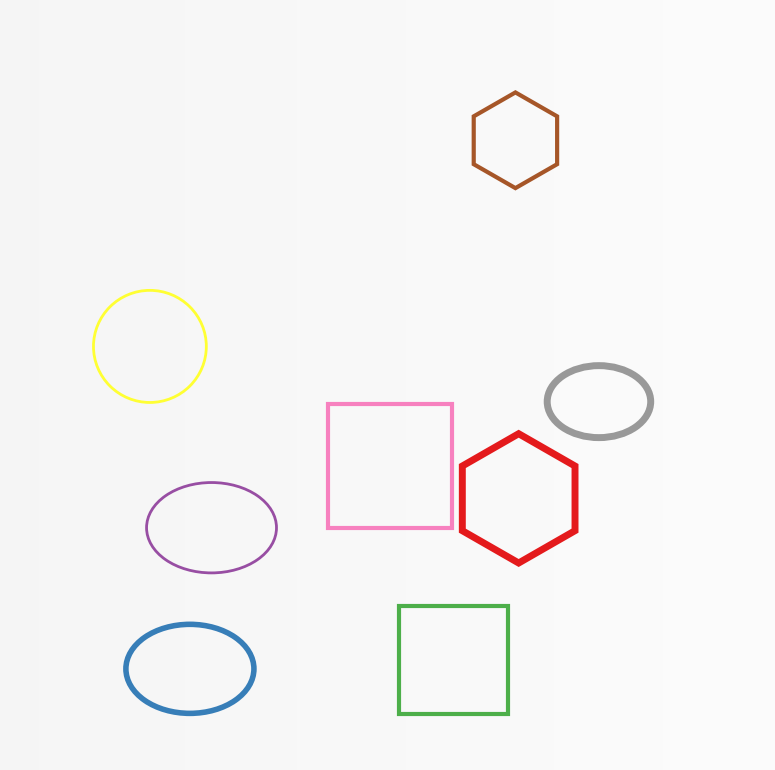[{"shape": "hexagon", "thickness": 2.5, "radius": 0.42, "center": [0.669, 0.353]}, {"shape": "oval", "thickness": 2, "radius": 0.41, "center": [0.245, 0.131]}, {"shape": "square", "thickness": 1.5, "radius": 0.35, "center": [0.585, 0.143]}, {"shape": "oval", "thickness": 1, "radius": 0.42, "center": [0.273, 0.315]}, {"shape": "circle", "thickness": 1, "radius": 0.36, "center": [0.193, 0.55]}, {"shape": "hexagon", "thickness": 1.5, "radius": 0.31, "center": [0.665, 0.818]}, {"shape": "square", "thickness": 1.5, "radius": 0.4, "center": [0.503, 0.395]}, {"shape": "oval", "thickness": 2.5, "radius": 0.33, "center": [0.773, 0.478]}]